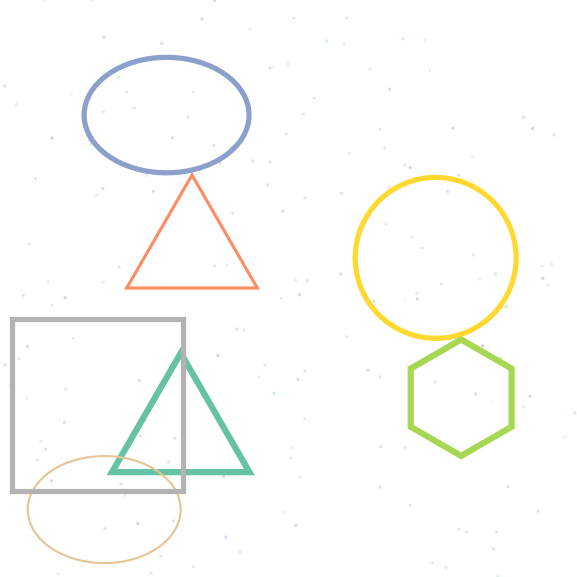[{"shape": "triangle", "thickness": 3, "radius": 0.69, "center": [0.313, 0.25]}, {"shape": "triangle", "thickness": 1.5, "radius": 0.65, "center": [0.332, 0.566]}, {"shape": "oval", "thickness": 2.5, "radius": 0.71, "center": [0.288, 0.8]}, {"shape": "hexagon", "thickness": 3, "radius": 0.5, "center": [0.799, 0.31]}, {"shape": "circle", "thickness": 2.5, "radius": 0.7, "center": [0.754, 0.553]}, {"shape": "oval", "thickness": 1, "radius": 0.66, "center": [0.18, 0.117]}, {"shape": "square", "thickness": 2.5, "radius": 0.74, "center": [0.168, 0.298]}]